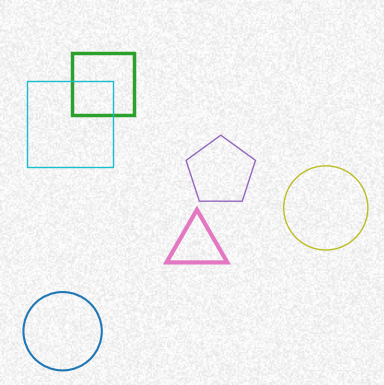[{"shape": "circle", "thickness": 1.5, "radius": 0.51, "center": [0.163, 0.14]}, {"shape": "square", "thickness": 2.5, "radius": 0.4, "center": [0.268, 0.782]}, {"shape": "pentagon", "thickness": 1, "radius": 0.47, "center": [0.573, 0.554]}, {"shape": "triangle", "thickness": 3, "radius": 0.46, "center": [0.512, 0.364]}, {"shape": "circle", "thickness": 1, "radius": 0.55, "center": [0.846, 0.46]}, {"shape": "square", "thickness": 1, "radius": 0.56, "center": [0.182, 0.678]}]